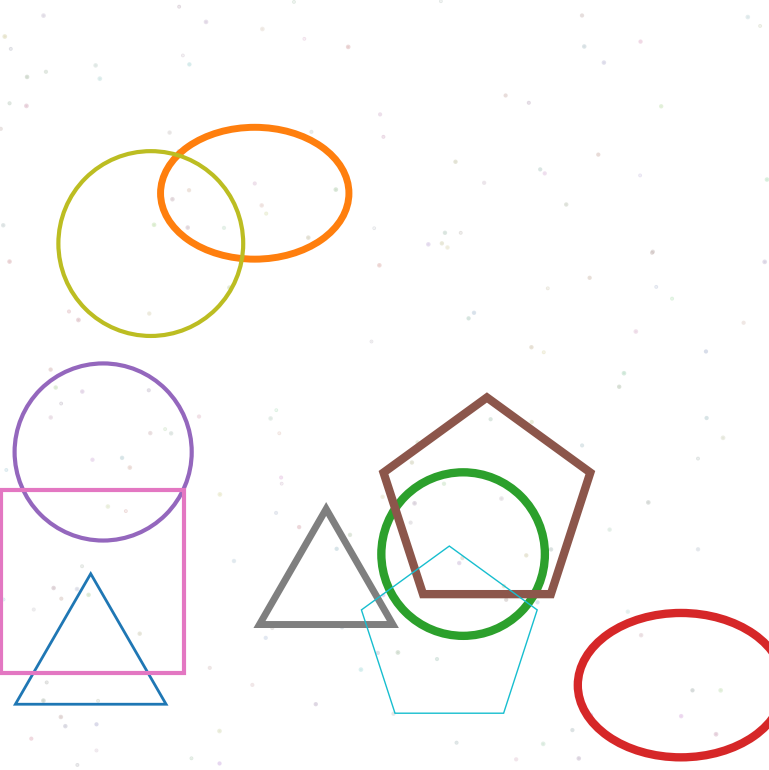[{"shape": "triangle", "thickness": 1, "radius": 0.56, "center": [0.118, 0.142]}, {"shape": "oval", "thickness": 2.5, "radius": 0.61, "center": [0.331, 0.749]}, {"shape": "circle", "thickness": 3, "radius": 0.53, "center": [0.601, 0.28]}, {"shape": "oval", "thickness": 3, "radius": 0.67, "center": [0.884, 0.11]}, {"shape": "circle", "thickness": 1.5, "radius": 0.58, "center": [0.134, 0.413]}, {"shape": "pentagon", "thickness": 3, "radius": 0.71, "center": [0.632, 0.343]}, {"shape": "square", "thickness": 1.5, "radius": 0.59, "center": [0.121, 0.245]}, {"shape": "triangle", "thickness": 2.5, "radius": 0.5, "center": [0.424, 0.239]}, {"shape": "circle", "thickness": 1.5, "radius": 0.6, "center": [0.196, 0.684]}, {"shape": "pentagon", "thickness": 0.5, "radius": 0.6, "center": [0.584, 0.171]}]